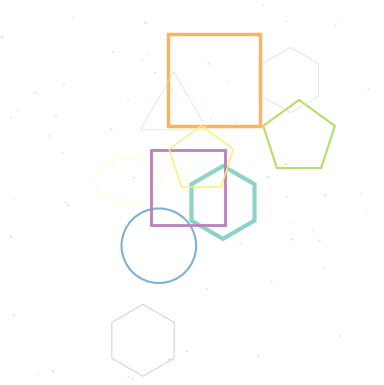[{"shape": "hexagon", "thickness": 3, "radius": 0.47, "center": [0.579, 0.474]}, {"shape": "oval", "thickness": 0.5, "radius": 0.42, "center": [0.333, 0.53]}, {"shape": "hexagon", "thickness": 0.5, "radius": 0.47, "center": [0.371, 0.116]}, {"shape": "circle", "thickness": 1.5, "radius": 0.48, "center": [0.413, 0.362]}, {"shape": "square", "thickness": 2.5, "radius": 0.59, "center": [0.556, 0.792]}, {"shape": "pentagon", "thickness": 1.5, "radius": 0.49, "center": [0.777, 0.643]}, {"shape": "hexagon", "thickness": 0.5, "radius": 0.42, "center": [0.754, 0.792]}, {"shape": "square", "thickness": 2, "radius": 0.48, "center": [0.489, 0.513]}, {"shape": "triangle", "thickness": 0.5, "radius": 0.5, "center": [0.452, 0.713]}, {"shape": "pentagon", "thickness": 1, "radius": 0.44, "center": [0.523, 0.585]}]